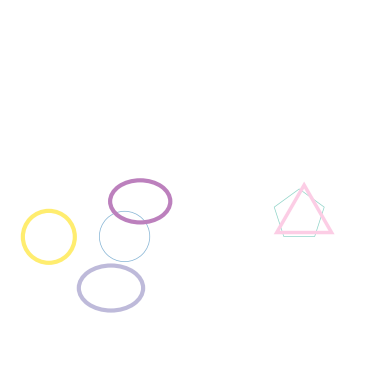[{"shape": "pentagon", "thickness": 0.5, "radius": 0.34, "center": [0.777, 0.441]}, {"shape": "oval", "thickness": 3, "radius": 0.42, "center": [0.288, 0.252]}, {"shape": "circle", "thickness": 0.5, "radius": 0.33, "center": [0.324, 0.386]}, {"shape": "triangle", "thickness": 2.5, "radius": 0.41, "center": [0.79, 0.437]}, {"shape": "oval", "thickness": 3, "radius": 0.39, "center": [0.364, 0.477]}, {"shape": "circle", "thickness": 3, "radius": 0.34, "center": [0.127, 0.385]}]